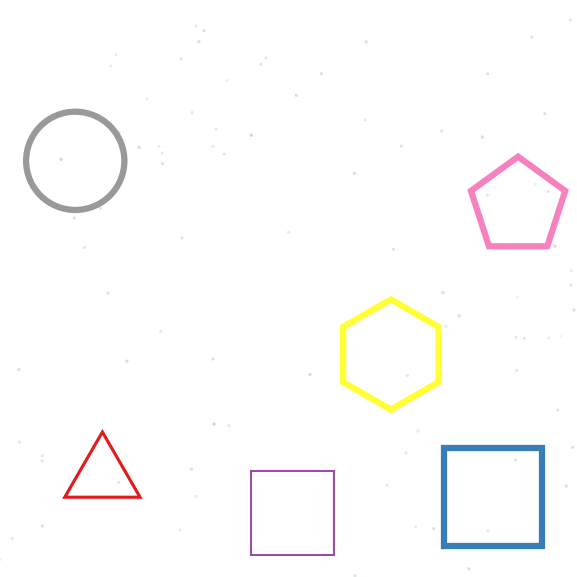[{"shape": "triangle", "thickness": 1.5, "radius": 0.38, "center": [0.177, 0.176]}, {"shape": "square", "thickness": 3, "radius": 0.42, "center": [0.853, 0.138]}, {"shape": "square", "thickness": 1, "radius": 0.36, "center": [0.506, 0.111]}, {"shape": "hexagon", "thickness": 3, "radius": 0.48, "center": [0.677, 0.385]}, {"shape": "pentagon", "thickness": 3, "radius": 0.43, "center": [0.897, 0.642]}, {"shape": "circle", "thickness": 3, "radius": 0.43, "center": [0.13, 0.721]}]